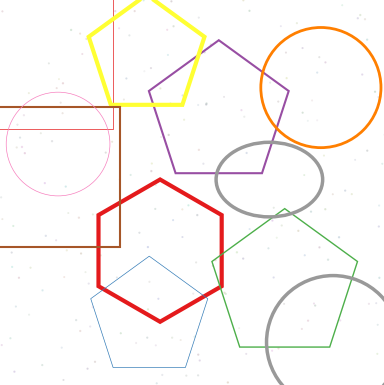[{"shape": "square", "thickness": 0.5, "radius": 0.93, "center": [0.109, 0.852]}, {"shape": "hexagon", "thickness": 3, "radius": 0.92, "center": [0.416, 0.349]}, {"shape": "pentagon", "thickness": 0.5, "radius": 0.8, "center": [0.388, 0.175]}, {"shape": "pentagon", "thickness": 1, "radius": 0.99, "center": [0.74, 0.259]}, {"shape": "pentagon", "thickness": 1.5, "radius": 0.95, "center": [0.568, 0.705]}, {"shape": "circle", "thickness": 2, "radius": 0.78, "center": [0.833, 0.773]}, {"shape": "pentagon", "thickness": 3, "radius": 0.79, "center": [0.381, 0.856]}, {"shape": "square", "thickness": 1.5, "radius": 0.91, "center": [0.131, 0.541]}, {"shape": "circle", "thickness": 0.5, "radius": 0.67, "center": [0.151, 0.626]}, {"shape": "circle", "thickness": 2.5, "radius": 0.86, "center": [0.865, 0.111]}, {"shape": "oval", "thickness": 2.5, "radius": 0.69, "center": [0.7, 0.534]}]